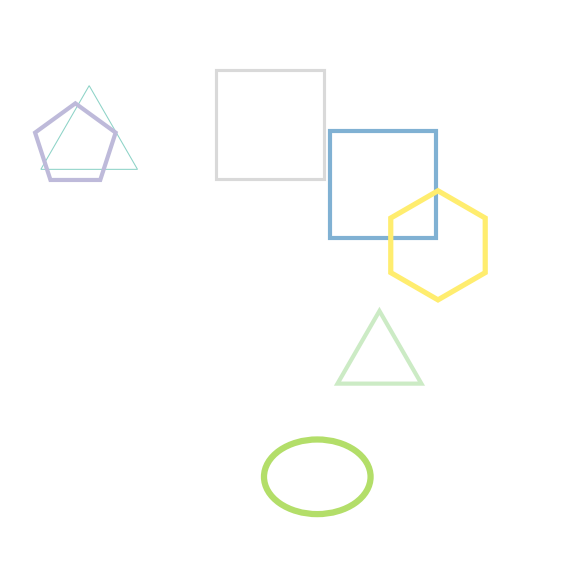[{"shape": "triangle", "thickness": 0.5, "radius": 0.48, "center": [0.154, 0.754]}, {"shape": "pentagon", "thickness": 2, "radius": 0.37, "center": [0.13, 0.747]}, {"shape": "square", "thickness": 2, "radius": 0.46, "center": [0.664, 0.68]}, {"shape": "oval", "thickness": 3, "radius": 0.46, "center": [0.549, 0.174]}, {"shape": "square", "thickness": 1.5, "radius": 0.47, "center": [0.467, 0.784]}, {"shape": "triangle", "thickness": 2, "radius": 0.42, "center": [0.657, 0.377]}, {"shape": "hexagon", "thickness": 2.5, "radius": 0.47, "center": [0.758, 0.574]}]